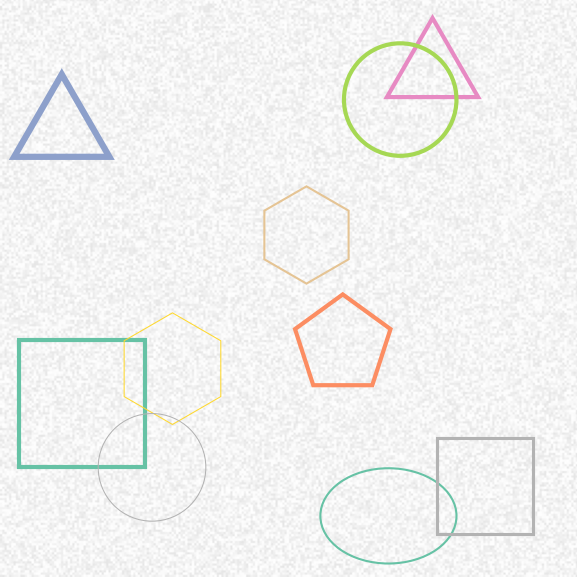[{"shape": "oval", "thickness": 1, "radius": 0.59, "center": [0.673, 0.106]}, {"shape": "square", "thickness": 2, "radius": 0.55, "center": [0.142, 0.301]}, {"shape": "pentagon", "thickness": 2, "radius": 0.43, "center": [0.594, 0.402]}, {"shape": "triangle", "thickness": 3, "radius": 0.48, "center": [0.107, 0.775]}, {"shape": "triangle", "thickness": 2, "radius": 0.46, "center": [0.749, 0.877]}, {"shape": "circle", "thickness": 2, "radius": 0.49, "center": [0.693, 0.827]}, {"shape": "hexagon", "thickness": 0.5, "radius": 0.48, "center": [0.299, 0.361]}, {"shape": "hexagon", "thickness": 1, "radius": 0.42, "center": [0.531, 0.592]}, {"shape": "circle", "thickness": 0.5, "radius": 0.47, "center": [0.263, 0.19]}, {"shape": "square", "thickness": 1.5, "radius": 0.42, "center": [0.84, 0.158]}]